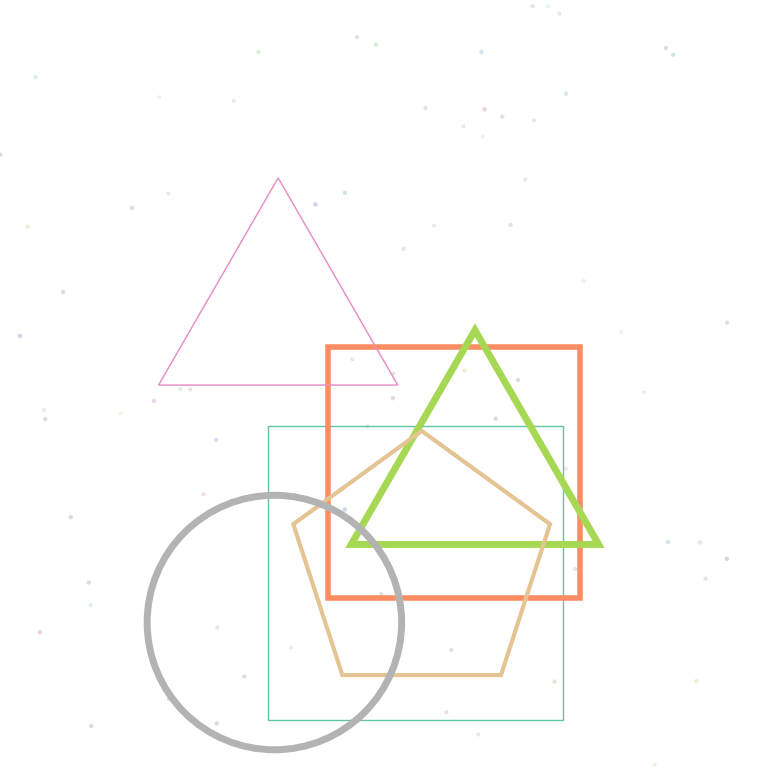[{"shape": "square", "thickness": 0.5, "radius": 0.96, "center": [0.54, 0.256]}, {"shape": "square", "thickness": 2, "radius": 0.82, "center": [0.59, 0.387]}, {"shape": "triangle", "thickness": 0.5, "radius": 0.9, "center": [0.361, 0.59]}, {"shape": "triangle", "thickness": 2.5, "radius": 0.93, "center": [0.617, 0.386]}, {"shape": "pentagon", "thickness": 1.5, "radius": 0.88, "center": [0.548, 0.265]}, {"shape": "circle", "thickness": 2.5, "radius": 0.83, "center": [0.356, 0.192]}]